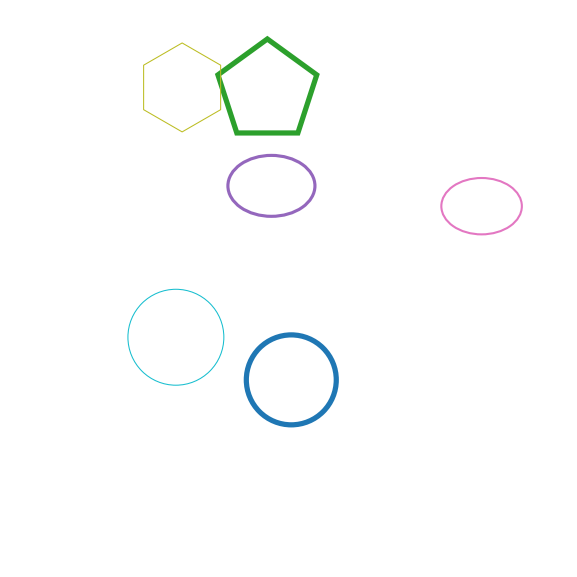[{"shape": "circle", "thickness": 2.5, "radius": 0.39, "center": [0.504, 0.341]}, {"shape": "pentagon", "thickness": 2.5, "radius": 0.45, "center": [0.463, 0.842]}, {"shape": "oval", "thickness": 1.5, "radius": 0.38, "center": [0.47, 0.677]}, {"shape": "oval", "thickness": 1, "radius": 0.35, "center": [0.834, 0.642]}, {"shape": "hexagon", "thickness": 0.5, "radius": 0.39, "center": [0.315, 0.848]}, {"shape": "circle", "thickness": 0.5, "radius": 0.42, "center": [0.305, 0.415]}]